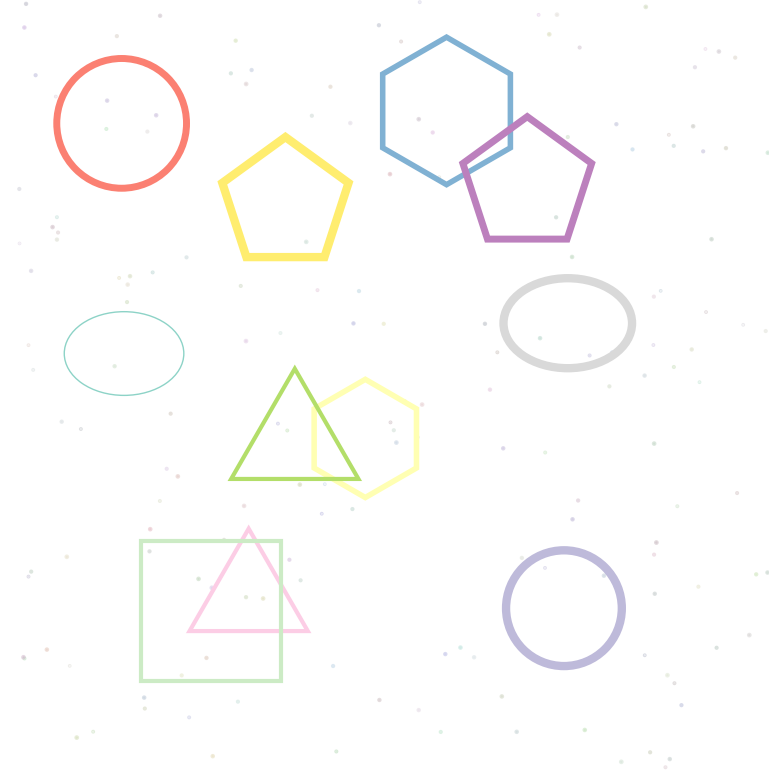[{"shape": "oval", "thickness": 0.5, "radius": 0.39, "center": [0.161, 0.541]}, {"shape": "hexagon", "thickness": 2, "radius": 0.38, "center": [0.474, 0.431]}, {"shape": "circle", "thickness": 3, "radius": 0.38, "center": [0.732, 0.21]}, {"shape": "circle", "thickness": 2.5, "radius": 0.42, "center": [0.158, 0.84]}, {"shape": "hexagon", "thickness": 2, "radius": 0.48, "center": [0.58, 0.856]}, {"shape": "triangle", "thickness": 1.5, "radius": 0.48, "center": [0.383, 0.426]}, {"shape": "triangle", "thickness": 1.5, "radius": 0.44, "center": [0.323, 0.225]}, {"shape": "oval", "thickness": 3, "radius": 0.42, "center": [0.737, 0.58]}, {"shape": "pentagon", "thickness": 2.5, "radius": 0.44, "center": [0.685, 0.761]}, {"shape": "square", "thickness": 1.5, "radius": 0.45, "center": [0.274, 0.206]}, {"shape": "pentagon", "thickness": 3, "radius": 0.43, "center": [0.371, 0.736]}]